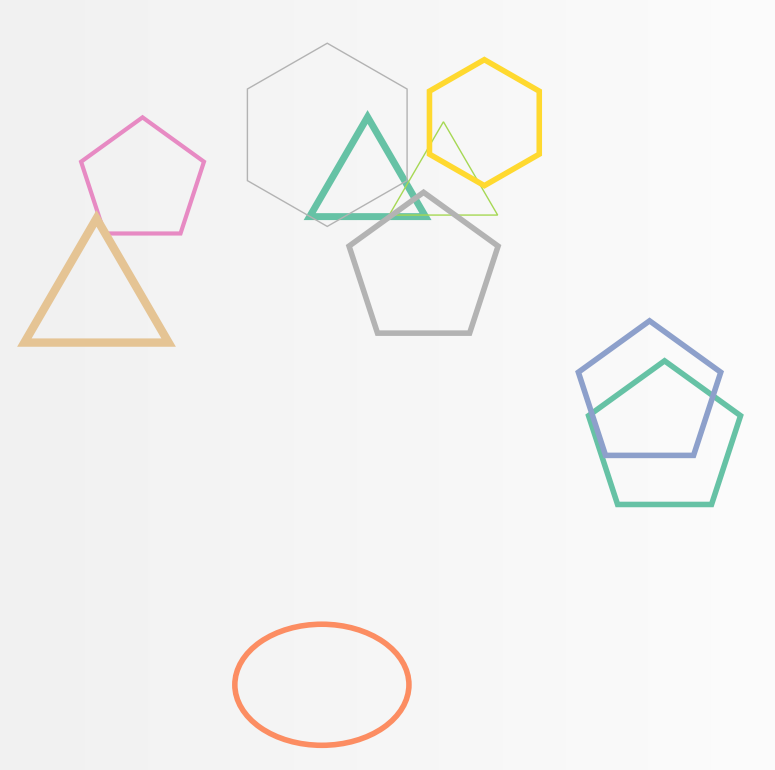[{"shape": "triangle", "thickness": 2.5, "radius": 0.43, "center": [0.474, 0.762]}, {"shape": "pentagon", "thickness": 2, "radius": 0.52, "center": [0.858, 0.428]}, {"shape": "oval", "thickness": 2, "radius": 0.56, "center": [0.415, 0.111]}, {"shape": "pentagon", "thickness": 2, "radius": 0.48, "center": [0.838, 0.487]}, {"shape": "pentagon", "thickness": 1.5, "radius": 0.42, "center": [0.184, 0.764]}, {"shape": "triangle", "thickness": 0.5, "radius": 0.4, "center": [0.572, 0.761]}, {"shape": "hexagon", "thickness": 2, "radius": 0.41, "center": [0.625, 0.841]}, {"shape": "triangle", "thickness": 3, "radius": 0.54, "center": [0.125, 0.609]}, {"shape": "pentagon", "thickness": 2, "radius": 0.51, "center": [0.547, 0.649]}, {"shape": "hexagon", "thickness": 0.5, "radius": 0.59, "center": [0.422, 0.825]}]